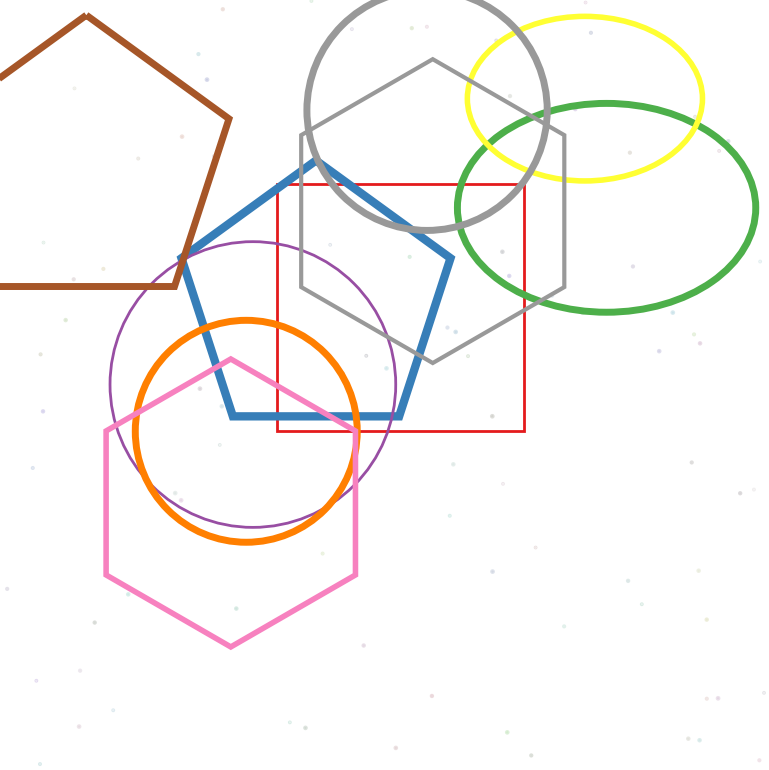[{"shape": "square", "thickness": 1, "radius": 0.8, "center": [0.52, 0.6]}, {"shape": "pentagon", "thickness": 3, "radius": 0.92, "center": [0.41, 0.608]}, {"shape": "oval", "thickness": 2.5, "radius": 0.97, "center": [0.788, 0.73]}, {"shape": "circle", "thickness": 1, "radius": 0.93, "center": [0.328, 0.501]}, {"shape": "circle", "thickness": 2.5, "radius": 0.72, "center": [0.32, 0.44]}, {"shape": "oval", "thickness": 2, "radius": 0.76, "center": [0.76, 0.872]}, {"shape": "pentagon", "thickness": 2.5, "radius": 0.97, "center": [0.112, 0.786]}, {"shape": "hexagon", "thickness": 2, "radius": 0.93, "center": [0.3, 0.347]}, {"shape": "hexagon", "thickness": 1.5, "radius": 0.99, "center": [0.562, 0.726]}, {"shape": "circle", "thickness": 2.5, "radius": 0.78, "center": [0.555, 0.857]}]